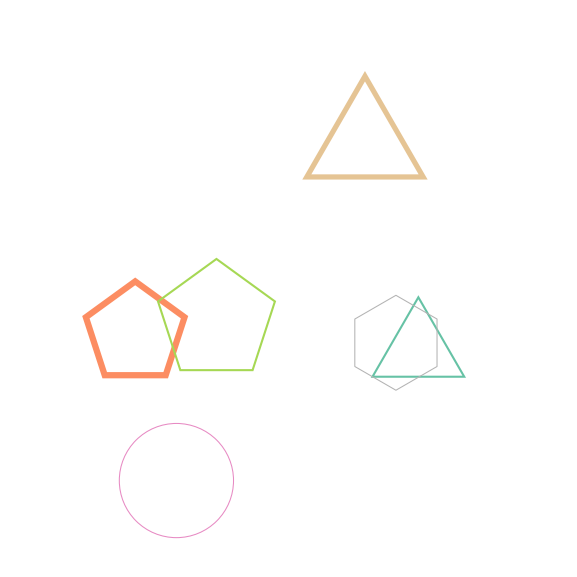[{"shape": "triangle", "thickness": 1, "radius": 0.46, "center": [0.724, 0.393]}, {"shape": "pentagon", "thickness": 3, "radius": 0.45, "center": [0.234, 0.422]}, {"shape": "circle", "thickness": 0.5, "radius": 0.49, "center": [0.305, 0.167]}, {"shape": "pentagon", "thickness": 1, "radius": 0.53, "center": [0.375, 0.444]}, {"shape": "triangle", "thickness": 2.5, "radius": 0.58, "center": [0.632, 0.751]}, {"shape": "hexagon", "thickness": 0.5, "radius": 0.41, "center": [0.686, 0.406]}]